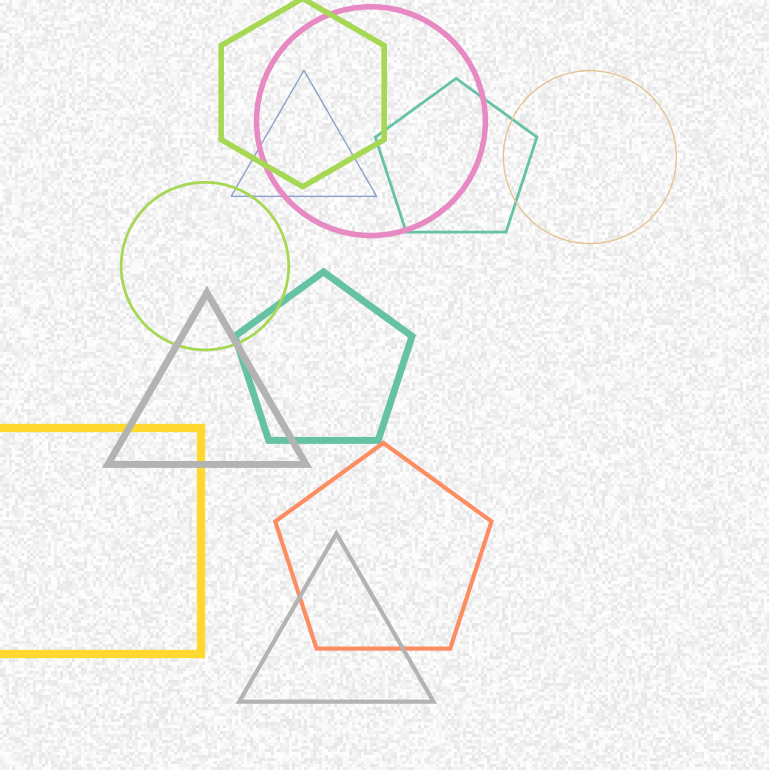[{"shape": "pentagon", "thickness": 1, "radius": 0.55, "center": [0.592, 0.788]}, {"shape": "pentagon", "thickness": 2.5, "radius": 0.6, "center": [0.42, 0.526]}, {"shape": "pentagon", "thickness": 1.5, "radius": 0.74, "center": [0.498, 0.277]}, {"shape": "triangle", "thickness": 0.5, "radius": 0.55, "center": [0.395, 0.8]}, {"shape": "circle", "thickness": 2, "radius": 0.74, "center": [0.482, 0.843]}, {"shape": "circle", "thickness": 1, "radius": 0.54, "center": [0.266, 0.654]}, {"shape": "hexagon", "thickness": 2, "radius": 0.61, "center": [0.393, 0.88]}, {"shape": "square", "thickness": 3, "radius": 0.74, "center": [0.115, 0.297]}, {"shape": "circle", "thickness": 0.5, "radius": 0.56, "center": [0.766, 0.796]}, {"shape": "triangle", "thickness": 2.5, "radius": 0.74, "center": [0.269, 0.471]}, {"shape": "triangle", "thickness": 1.5, "radius": 0.73, "center": [0.437, 0.162]}]